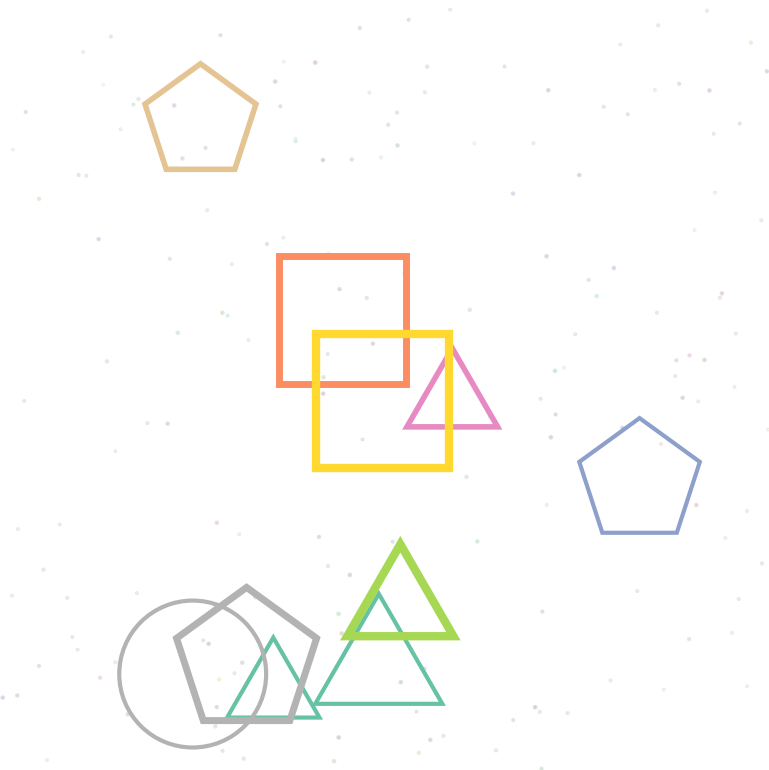[{"shape": "triangle", "thickness": 1.5, "radius": 0.35, "center": [0.355, 0.103]}, {"shape": "triangle", "thickness": 1.5, "radius": 0.48, "center": [0.492, 0.134]}, {"shape": "square", "thickness": 2.5, "radius": 0.41, "center": [0.445, 0.585]}, {"shape": "pentagon", "thickness": 1.5, "radius": 0.41, "center": [0.831, 0.375]}, {"shape": "triangle", "thickness": 2, "radius": 0.34, "center": [0.587, 0.48]}, {"shape": "triangle", "thickness": 3, "radius": 0.4, "center": [0.52, 0.214]}, {"shape": "square", "thickness": 3, "radius": 0.43, "center": [0.497, 0.479]}, {"shape": "pentagon", "thickness": 2, "radius": 0.38, "center": [0.26, 0.841]}, {"shape": "pentagon", "thickness": 2.5, "radius": 0.48, "center": [0.32, 0.142]}, {"shape": "circle", "thickness": 1.5, "radius": 0.48, "center": [0.25, 0.125]}]